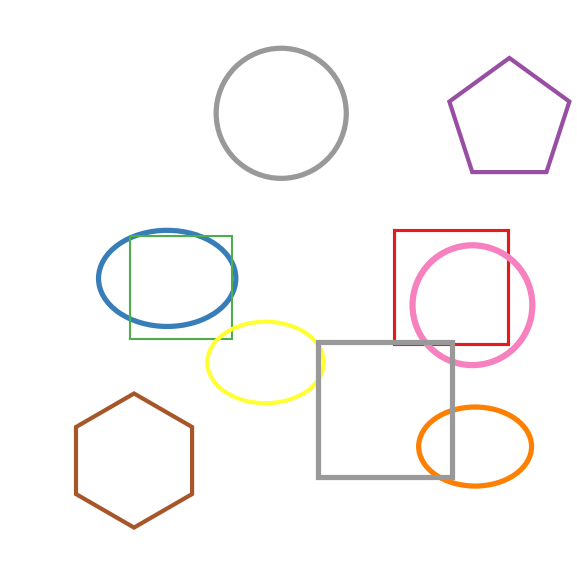[{"shape": "square", "thickness": 1.5, "radius": 0.49, "center": [0.781, 0.502]}, {"shape": "oval", "thickness": 2.5, "radius": 0.59, "center": [0.289, 0.517]}, {"shape": "square", "thickness": 1, "radius": 0.44, "center": [0.313, 0.501]}, {"shape": "pentagon", "thickness": 2, "radius": 0.55, "center": [0.882, 0.79]}, {"shape": "oval", "thickness": 2.5, "radius": 0.49, "center": [0.823, 0.226]}, {"shape": "oval", "thickness": 2, "radius": 0.5, "center": [0.46, 0.371]}, {"shape": "hexagon", "thickness": 2, "radius": 0.58, "center": [0.232, 0.202]}, {"shape": "circle", "thickness": 3, "radius": 0.52, "center": [0.818, 0.471]}, {"shape": "square", "thickness": 2.5, "radius": 0.58, "center": [0.667, 0.29]}, {"shape": "circle", "thickness": 2.5, "radius": 0.56, "center": [0.487, 0.803]}]